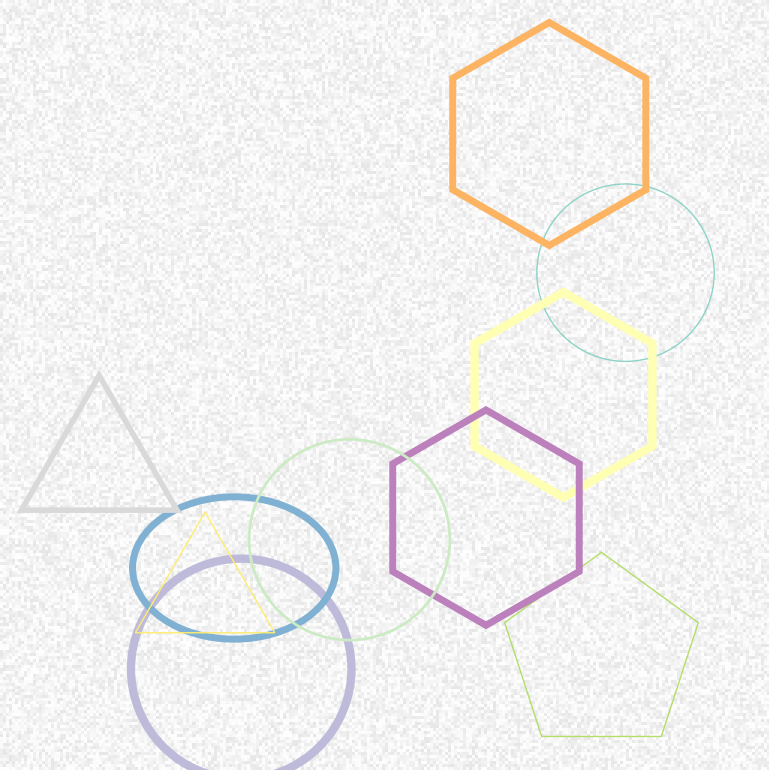[{"shape": "circle", "thickness": 0.5, "radius": 0.58, "center": [0.812, 0.646]}, {"shape": "hexagon", "thickness": 3, "radius": 0.67, "center": [0.732, 0.487]}, {"shape": "circle", "thickness": 3, "radius": 0.72, "center": [0.313, 0.131]}, {"shape": "oval", "thickness": 2.5, "radius": 0.66, "center": [0.304, 0.262]}, {"shape": "hexagon", "thickness": 2.5, "radius": 0.72, "center": [0.713, 0.826]}, {"shape": "pentagon", "thickness": 0.5, "radius": 0.66, "center": [0.781, 0.15]}, {"shape": "triangle", "thickness": 2, "radius": 0.58, "center": [0.129, 0.396]}, {"shape": "hexagon", "thickness": 2.5, "radius": 0.7, "center": [0.631, 0.328]}, {"shape": "circle", "thickness": 1, "radius": 0.65, "center": [0.454, 0.299]}, {"shape": "triangle", "thickness": 0.5, "radius": 0.52, "center": [0.266, 0.23]}]